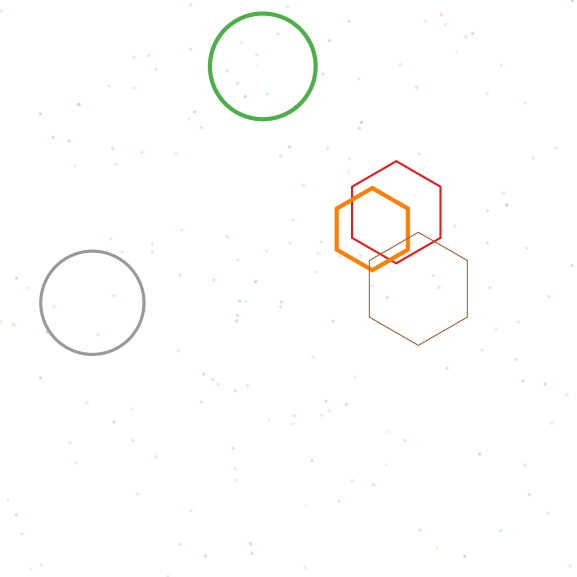[{"shape": "hexagon", "thickness": 1, "radius": 0.44, "center": [0.686, 0.632]}, {"shape": "circle", "thickness": 2, "radius": 0.46, "center": [0.455, 0.884]}, {"shape": "hexagon", "thickness": 2, "radius": 0.36, "center": [0.645, 0.602]}, {"shape": "hexagon", "thickness": 0.5, "radius": 0.49, "center": [0.724, 0.499]}, {"shape": "circle", "thickness": 1.5, "radius": 0.45, "center": [0.16, 0.475]}]